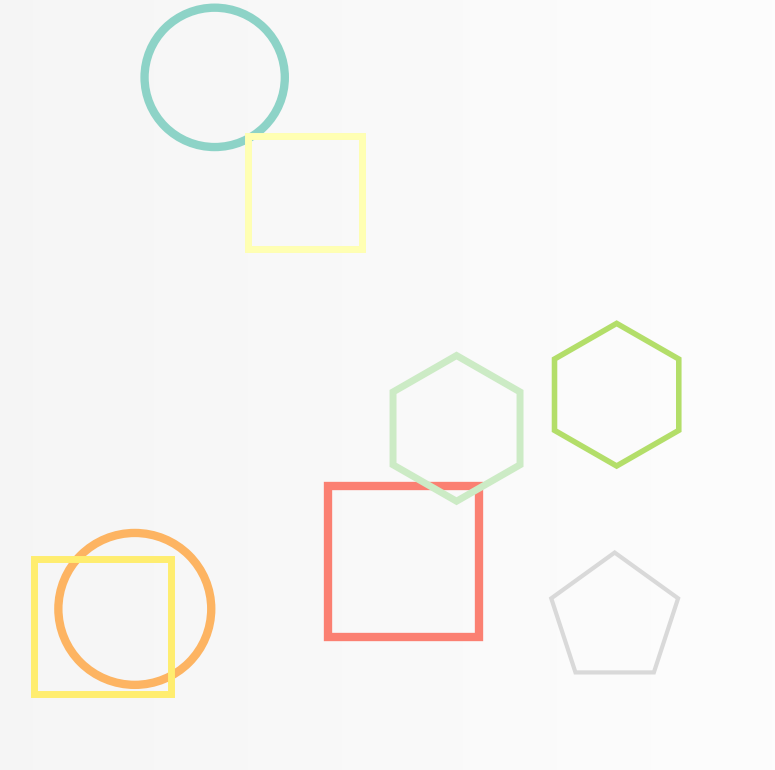[{"shape": "circle", "thickness": 3, "radius": 0.45, "center": [0.277, 0.9]}, {"shape": "square", "thickness": 2.5, "radius": 0.37, "center": [0.394, 0.75]}, {"shape": "square", "thickness": 3, "radius": 0.49, "center": [0.521, 0.271]}, {"shape": "circle", "thickness": 3, "radius": 0.49, "center": [0.174, 0.209]}, {"shape": "hexagon", "thickness": 2, "radius": 0.46, "center": [0.796, 0.487]}, {"shape": "pentagon", "thickness": 1.5, "radius": 0.43, "center": [0.793, 0.196]}, {"shape": "hexagon", "thickness": 2.5, "radius": 0.47, "center": [0.589, 0.444]}, {"shape": "square", "thickness": 2.5, "radius": 0.44, "center": [0.133, 0.186]}]